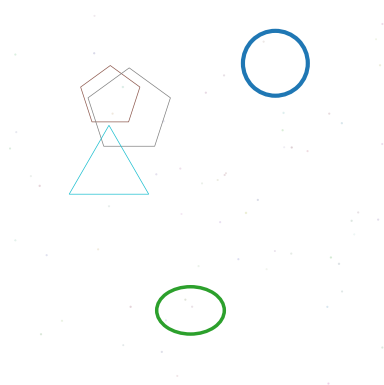[{"shape": "circle", "thickness": 3, "radius": 0.42, "center": [0.715, 0.836]}, {"shape": "oval", "thickness": 2.5, "radius": 0.44, "center": [0.495, 0.194]}, {"shape": "pentagon", "thickness": 0.5, "radius": 0.4, "center": [0.286, 0.749]}, {"shape": "pentagon", "thickness": 0.5, "radius": 0.56, "center": [0.336, 0.711]}, {"shape": "triangle", "thickness": 0.5, "radius": 0.6, "center": [0.283, 0.555]}]